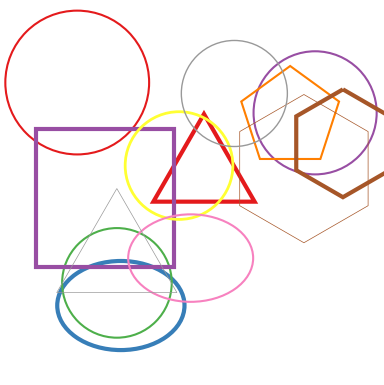[{"shape": "triangle", "thickness": 3, "radius": 0.76, "center": [0.53, 0.552]}, {"shape": "circle", "thickness": 1.5, "radius": 0.93, "center": [0.201, 0.786]}, {"shape": "oval", "thickness": 3, "radius": 0.83, "center": [0.314, 0.206]}, {"shape": "circle", "thickness": 1.5, "radius": 0.71, "center": [0.304, 0.265]}, {"shape": "square", "thickness": 3, "radius": 0.89, "center": [0.273, 0.485]}, {"shape": "circle", "thickness": 1.5, "radius": 0.8, "center": [0.818, 0.707]}, {"shape": "pentagon", "thickness": 1.5, "radius": 0.67, "center": [0.754, 0.695]}, {"shape": "circle", "thickness": 2, "radius": 0.7, "center": [0.465, 0.57]}, {"shape": "hexagon", "thickness": 0.5, "radius": 0.96, "center": [0.789, 0.562]}, {"shape": "hexagon", "thickness": 3, "radius": 0.7, "center": [0.891, 0.628]}, {"shape": "oval", "thickness": 1.5, "radius": 0.81, "center": [0.495, 0.33]}, {"shape": "circle", "thickness": 1, "radius": 0.69, "center": [0.609, 0.757]}, {"shape": "triangle", "thickness": 0.5, "radius": 0.9, "center": [0.303, 0.33]}]